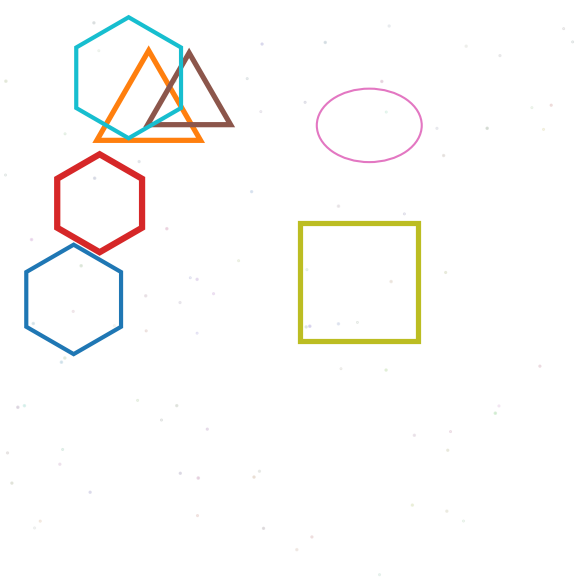[{"shape": "hexagon", "thickness": 2, "radius": 0.47, "center": [0.128, 0.481]}, {"shape": "triangle", "thickness": 2.5, "radius": 0.52, "center": [0.257, 0.808]}, {"shape": "hexagon", "thickness": 3, "radius": 0.42, "center": [0.173, 0.647]}, {"shape": "triangle", "thickness": 2.5, "radius": 0.41, "center": [0.327, 0.825]}, {"shape": "oval", "thickness": 1, "radius": 0.45, "center": [0.639, 0.782]}, {"shape": "square", "thickness": 2.5, "radius": 0.51, "center": [0.622, 0.511]}, {"shape": "hexagon", "thickness": 2, "radius": 0.52, "center": [0.223, 0.865]}]